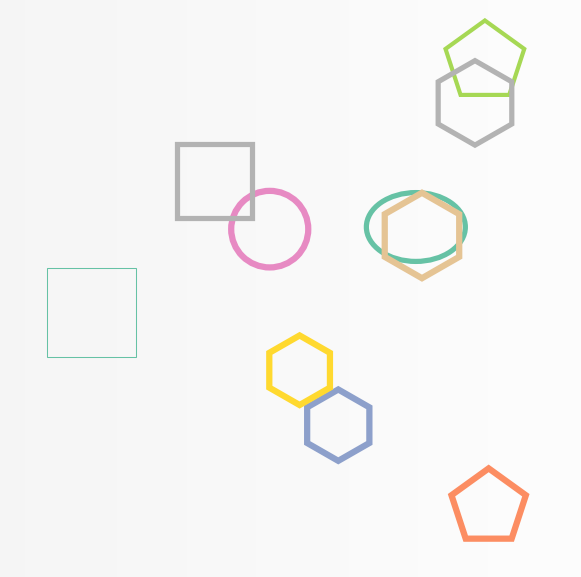[{"shape": "oval", "thickness": 2.5, "radius": 0.43, "center": [0.715, 0.606]}, {"shape": "square", "thickness": 0.5, "radius": 0.38, "center": [0.158, 0.458]}, {"shape": "pentagon", "thickness": 3, "radius": 0.34, "center": [0.841, 0.121]}, {"shape": "hexagon", "thickness": 3, "radius": 0.31, "center": [0.582, 0.263]}, {"shape": "circle", "thickness": 3, "radius": 0.33, "center": [0.464, 0.602]}, {"shape": "pentagon", "thickness": 2, "radius": 0.36, "center": [0.834, 0.892]}, {"shape": "hexagon", "thickness": 3, "radius": 0.3, "center": [0.515, 0.358]}, {"shape": "hexagon", "thickness": 3, "radius": 0.37, "center": [0.726, 0.591]}, {"shape": "hexagon", "thickness": 2.5, "radius": 0.37, "center": [0.817, 0.821]}, {"shape": "square", "thickness": 2.5, "radius": 0.32, "center": [0.369, 0.686]}]